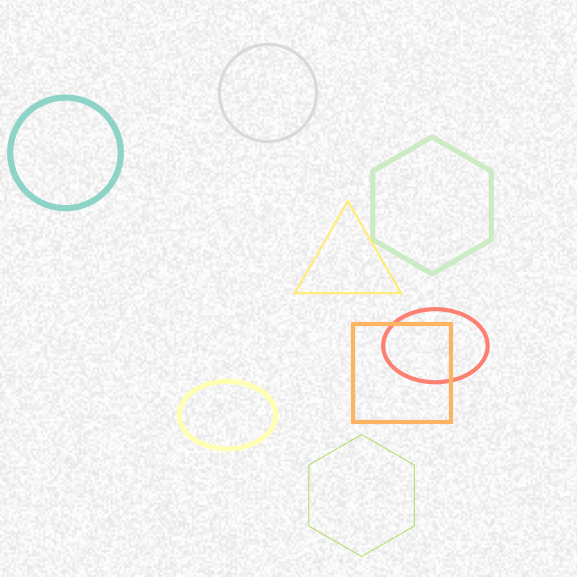[{"shape": "circle", "thickness": 3, "radius": 0.48, "center": [0.113, 0.734]}, {"shape": "oval", "thickness": 2.5, "radius": 0.42, "center": [0.394, 0.28]}, {"shape": "oval", "thickness": 2, "radius": 0.45, "center": [0.754, 0.4]}, {"shape": "square", "thickness": 2, "radius": 0.42, "center": [0.696, 0.353]}, {"shape": "hexagon", "thickness": 0.5, "radius": 0.53, "center": [0.626, 0.141]}, {"shape": "circle", "thickness": 1.5, "radius": 0.42, "center": [0.464, 0.838]}, {"shape": "hexagon", "thickness": 2.5, "radius": 0.59, "center": [0.748, 0.644]}, {"shape": "triangle", "thickness": 1, "radius": 0.53, "center": [0.602, 0.545]}]